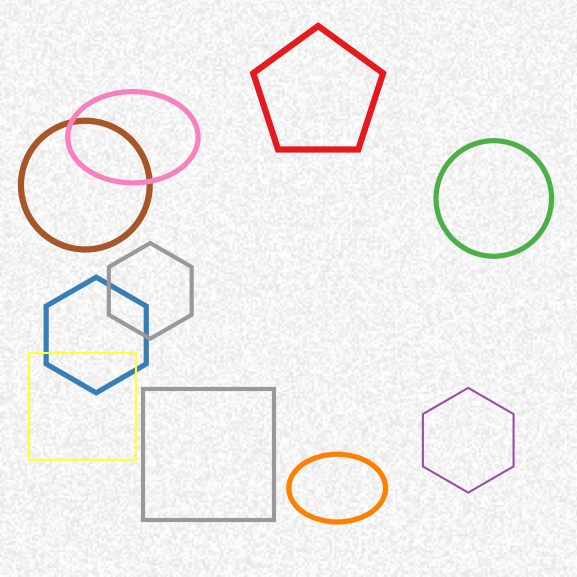[{"shape": "pentagon", "thickness": 3, "radius": 0.59, "center": [0.551, 0.836]}, {"shape": "hexagon", "thickness": 2.5, "radius": 0.5, "center": [0.167, 0.419]}, {"shape": "circle", "thickness": 2.5, "radius": 0.5, "center": [0.855, 0.655]}, {"shape": "hexagon", "thickness": 1, "radius": 0.45, "center": [0.811, 0.237]}, {"shape": "oval", "thickness": 2.5, "radius": 0.42, "center": [0.584, 0.154]}, {"shape": "square", "thickness": 1, "radius": 0.46, "center": [0.143, 0.295]}, {"shape": "circle", "thickness": 3, "radius": 0.56, "center": [0.148, 0.679]}, {"shape": "oval", "thickness": 2.5, "radius": 0.56, "center": [0.23, 0.761]}, {"shape": "square", "thickness": 2, "radius": 0.57, "center": [0.361, 0.212]}, {"shape": "hexagon", "thickness": 2, "radius": 0.41, "center": [0.26, 0.495]}]